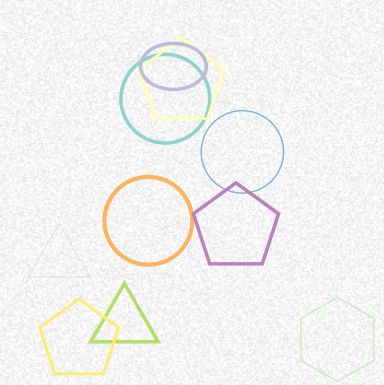[{"shape": "circle", "thickness": 2.5, "radius": 0.58, "center": [0.429, 0.744]}, {"shape": "pentagon", "thickness": 2, "radius": 0.58, "center": [0.471, 0.785]}, {"shape": "oval", "thickness": 2.5, "radius": 0.43, "center": [0.45, 0.828]}, {"shape": "circle", "thickness": 1, "radius": 0.53, "center": [0.629, 0.606]}, {"shape": "circle", "thickness": 3, "radius": 0.57, "center": [0.385, 0.427]}, {"shape": "triangle", "thickness": 2.5, "radius": 0.5, "center": [0.323, 0.163]}, {"shape": "triangle", "thickness": 0.5, "radius": 0.46, "center": [0.154, 0.327]}, {"shape": "pentagon", "thickness": 2.5, "radius": 0.58, "center": [0.613, 0.409]}, {"shape": "hexagon", "thickness": 1, "radius": 0.55, "center": [0.876, 0.118]}, {"shape": "pentagon", "thickness": 2, "radius": 0.54, "center": [0.205, 0.116]}]